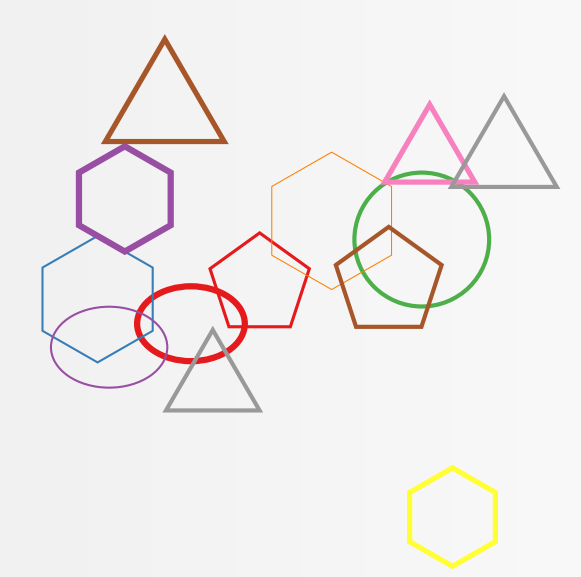[{"shape": "pentagon", "thickness": 1.5, "radius": 0.45, "center": [0.447, 0.506]}, {"shape": "oval", "thickness": 3, "radius": 0.46, "center": [0.329, 0.439]}, {"shape": "hexagon", "thickness": 1, "radius": 0.55, "center": [0.168, 0.481]}, {"shape": "circle", "thickness": 2, "radius": 0.58, "center": [0.726, 0.584]}, {"shape": "oval", "thickness": 1, "radius": 0.5, "center": [0.188, 0.398]}, {"shape": "hexagon", "thickness": 3, "radius": 0.46, "center": [0.215, 0.655]}, {"shape": "hexagon", "thickness": 0.5, "radius": 0.59, "center": [0.571, 0.617]}, {"shape": "hexagon", "thickness": 2.5, "radius": 0.43, "center": [0.779, 0.104]}, {"shape": "pentagon", "thickness": 2, "radius": 0.48, "center": [0.669, 0.511]}, {"shape": "triangle", "thickness": 2.5, "radius": 0.59, "center": [0.284, 0.813]}, {"shape": "triangle", "thickness": 2.5, "radius": 0.45, "center": [0.739, 0.729]}, {"shape": "triangle", "thickness": 2, "radius": 0.52, "center": [0.867, 0.728]}, {"shape": "triangle", "thickness": 2, "radius": 0.46, "center": [0.366, 0.335]}]